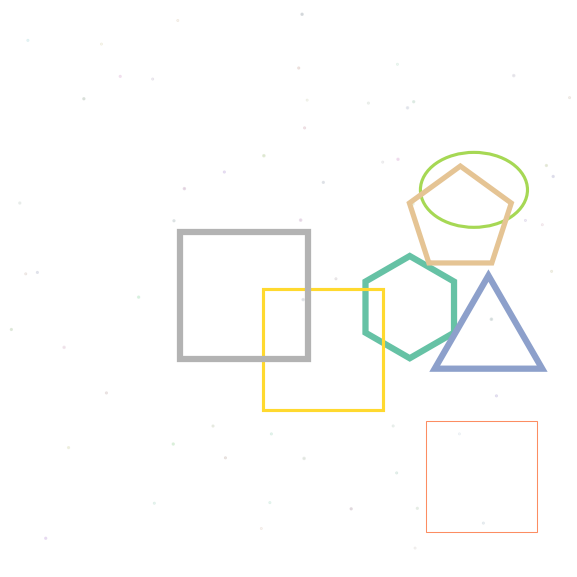[{"shape": "hexagon", "thickness": 3, "radius": 0.44, "center": [0.71, 0.467]}, {"shape": "square", "thickness": 0.5, "radius": 0.48, "center": [0.834, 0.173]}, {"shape": "triangle", "thickness": 3, "radius": 0.54, "center": [0.846, 0.414]}, {"shape": "oval", "thickness": 1.5, "radius": 0.46, "center": [0.821, 0.67]}, {"shape": "square", "thickness": 1.5, "radius": 0.52, "center": [0.559, 0.394]}, {"shape": "pentagon", "thickness": 2.5, "radius": 0.46, "center": [0.797, 0.619]}, {"shape": "square", "thickness": 3, "radius": 0.55, "center": [0.422, 0.487]}]